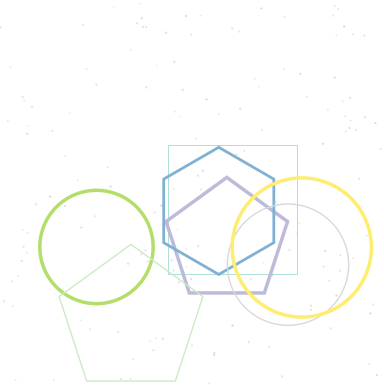[{"shape": "square", "thickness": 0.5, "radius": 0.84, "center": [0.604, 0.456]}, {"shape": "pentagon", "thickness": 2.5, "radius": 0.83, "center": [0.589, 0.373]}, {"shape": "hexagon", "thickness": 2, "radius": 0.83, "center": [0.568, 0.452]}, {"shape": "circle", "thickness": 2.5, "radius": 0.74, "center": [0.251, 0.358]}, {"shape": "circle", "thickness": 1, "radius": 0.79, "center": [0.748, 0.312]}, {"shape": "pentagon", "thickness": 1, "radius": 0.98, "center": [0.34, 0.169]}, {"shape": "circle", "thickness": 2.5, "radius": 0.9, "center": [0.784, 0.357]}]